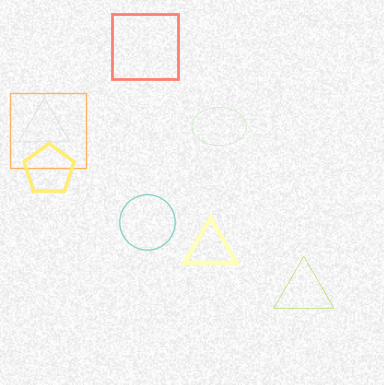[{"shape": "circle", "thickness": 1, "radius": 0.36, "center": [0.383, 0.422]}, {"shape": "triangle", "thickness": 3, "radius": 0.39, "center": [0.547, 0.356]}, {"shape": "square", "thickness": 2, "radius": 0.42, "center": [0.377, 0.879]}, {"shape": "square", "thickness": 1, "radius": 0.49, "center": [0.125, 0.662]}, {"shape": "triangle", "thickness": 0.5, "radius": 0.45, "center": [0.789, 0.244]}, {"shape": "triangle", "thickness": 0.5, "radius": 0.38, "center": [0.115, 0.67]}, {"shape": "oval", "thickness": 0.5, "radius": 0.36, "center": [0.57, 0.671]}, {"shape": "pentagon", "thickness": 2.5, "radius": 0.34, "center": [0.127, 0.559]}]